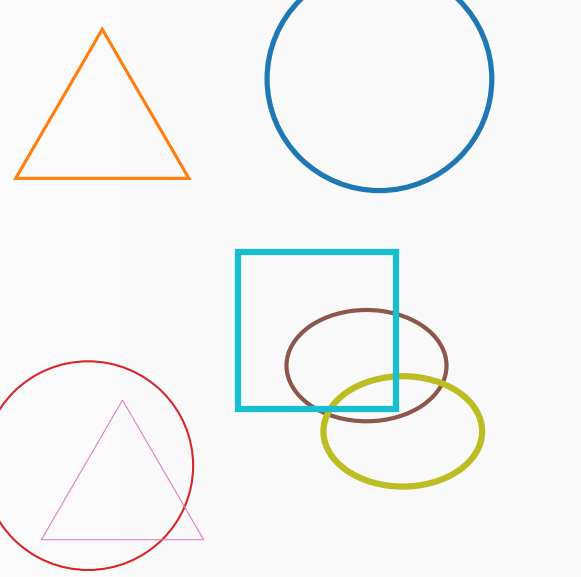[{"shape": "circle", "thickness": 2.5, "radius": 0.97, "center": [0.653, 0.862]}, {"shape": "triangle", "thickness": 1.5, "radius": 0.86, "center": [0.176, 0.776]}, {"shape": "circle", "thickness": 1, "radius": 0.9, "center": [0.152, 0.193]}, {"shape": "oval", "thickness": 2, "radius": 0.69, "center": [0.631, 0.366]}, {"shape": "triangle", "thickness": 0.5, "radius": 0.81, "center": [0.211, 0.145]}, {"shape": "oval", "thickness": 3, "radius": 0.68, "center": [0.693, 0.252]}, {"shape": "square", "thickness": 3, "radius": 0.68, "center": [0.546, 0.427]}]